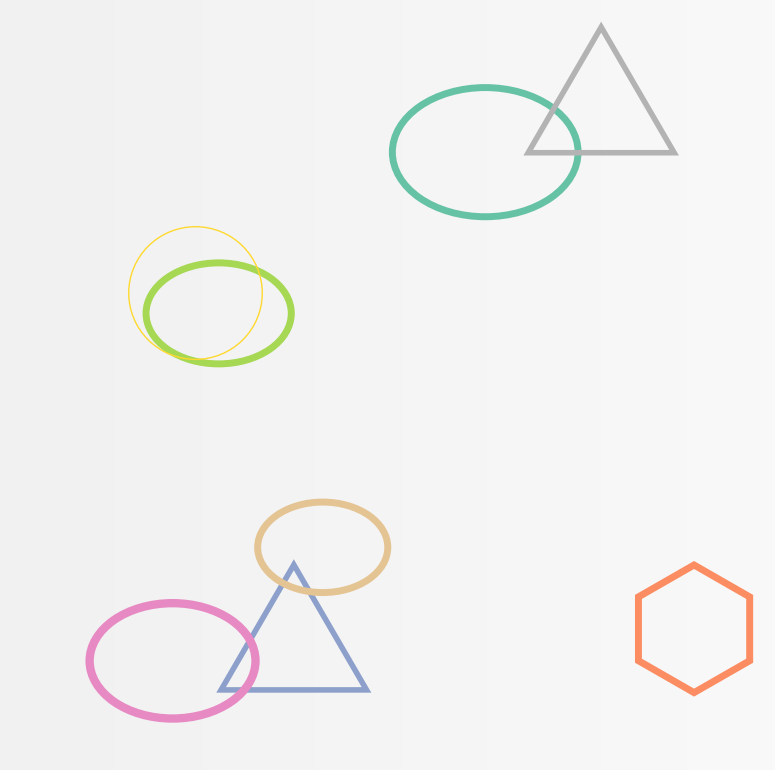[{"shape": "oval", "thickness": 2.5, "radius": 0.6, "center": [0.626, 0.802]}, {"shape": "hexagon", "thickness": 2.5, "radius": 0.41, "center": [0.896, 0.183]}, {"shape": "triangle", "thickness": 2, "radius": 0.54, "center": [0.379, 0.158]}, {"shape": "oval", "thickness": 3, "radius": 0.54, "center": [0.223, 0.142]}, {"shape": "oval", "thickness": 2.5, "radius": 0.47, "center": [0.282, 0.593]}, {"shape": "circle", "thickness": 0.5, "radius": 0.43, "center": [0.252, 0.619]}, {"shape": "oval", "thickness": 2.5, "radius": 0.42, "center": [0.416, 0.289]}, {"shape": "triangle", "thickness": 2, "radius": 0.54, "center": [0.776, 0.856]}]